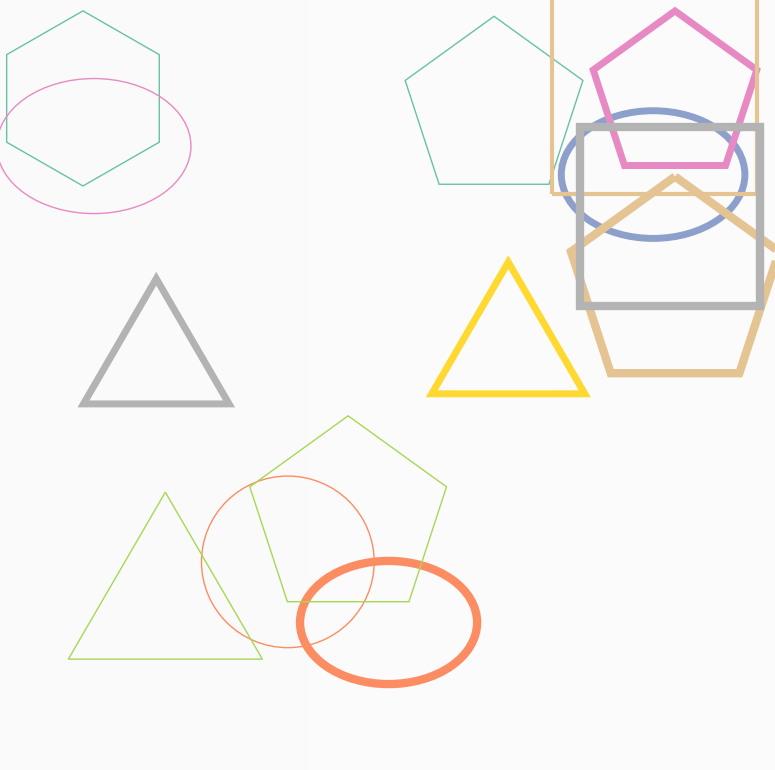[{"shape": "hexagon", "thickness": 0.5, "radius": 0.57, "center": [0.107, 0.872]}, {"shape": "pentagon", "thickness": 0.5, "radius": 0.6, "center": [0.637, 0.858]}, {"shape": "circle", "thickness": 0.5, "radius": 0.56, "center": [0.371, 0.27]}, {"shape": "oval", "thickness": 3, "radius": 0.57, "center": [0.501, 0.192]}, {"shape": "oval", "thickness": 2.5, "radius": 0.59, "center": [0.843, 0.773]}, {"shape": "pentagon", "thickness": 2.5, "radius": 0.55, "center": [0.871, 0.875]}, {"shape": "oval", "thickness": 0.5, "radius": 0.63, "center": [0.121, 0.81]}, {"shape": "pentagon", "thickness": 0.5, "radius": 0.67, "center": [0.449, 0.327]}, {"shape": "triangle", "thickness": 0.5, "radius": 0.72, "center": [0.213, 0.216]}, {"shape": "triangle", "thickness": 2.5, "radius": 0.57, "center": [0.656, 0.546]}, {"shape": "pentagon", "thickness": 3, "radius": 0.71, "center": [0.871, 0.63]}, {"shape": "square", "thickness": 1.5, "radius": 0.66, "center": [0.845, 0.88]}, {"shape": "square", "thickness": 3, "radius": 0.58, "center": [0.864, 0.718]}, {"shape": "triangle", "thickness": 2.5, "radius": 0.54, "center": [0.202, 0.53]}]